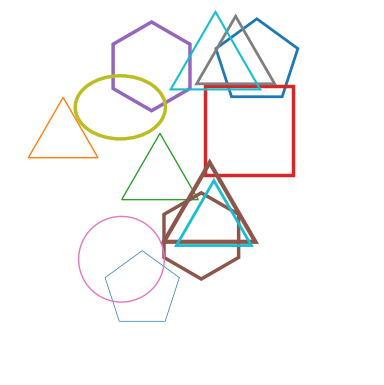[{"shape": "pentagon", "thickness": 2, "radius": 0.56, "center": [0.667, 0.839]}, {"shape": "pentagon", "thickness": 0.5, "radius": 0.51, "center": [0.369, 0.248]}, {"shape": "triangle", "thickness": 1, "radius": 0.52, "center": [0.164, 0.643]}, {"shape": "triangle", "thickness": 1, "radius": 0.57, "center": [0.415, 0.539]}, {"shape": "square", "thickness": 2.5, "radius": 0.58, "center": [0.647, 0.661]}, {"shape": "hexagon", "thickness": 2.5, "radius": 0.58, "center": [0.394, 0.828]}, {"shape": "hexagon", "thickness": 2.5, "radius": 0.56, "center": [0.523, 0.387]}, {"shape": "triangle", "thickness": 3, "radius": 0.69, "center": [0.545, 0.441]}, {"shape": "circle", "thickness": 1, "radius": 0.56, "center": [0.315, 0.327]}, {"shape": "triangle", "thickness": 2, "radius": 0.59, "center": [0.612, 0.841]}, {"shape": "oval", "thickness": 2.5, "radius": 0.59, "center": [0.312, 0.721]}, {"shape": "triangle", "thickness": 2, "radius": 0.56, "center": [0.556, 0.418]}, {"shape": "triangle", "thickness": 1.5, "radius": 0.67, "center": [0.56, 0.835]}]